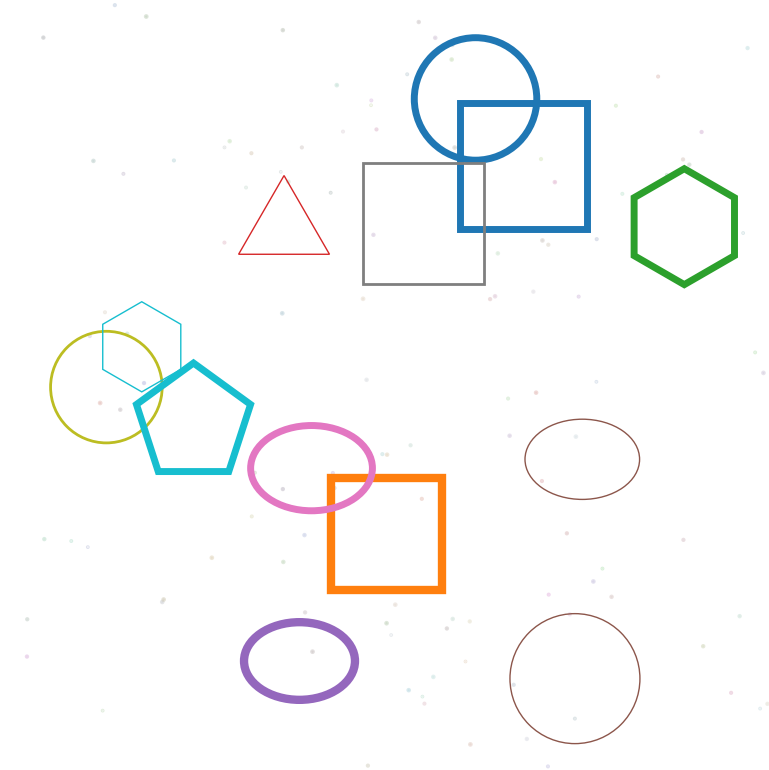[{"shape": "circle", "thickness": 2.5, "radius": 0.4, "center": [0.618, 0.871]}, {"shape": "square", "thickness": 2.5, "radius": 0.41, "center": [0.68, 0.785]}, {"shape": "square", "thickness": 3, "radius": 0.36, "center": [0.502, 0.307]}, {"shape": "hexagon", "thickness": 2.5, "radius": 0.38, "center": [0.889, 0.706]}, {"shape": "triangle", "thickness": 0.5, "radius": 0.34, "center": [0.369, 0.704]}, {"shape": "oval", "thickness": 3, "radius": 0.36, "center": [0.389, 0.142]}, {"shape": "oval", "thickness": 0.5, "radius": 0.37, "center": [0.756, 0.404]}, {"shape": "circle", "thickness": 0.5, "radius": 0.42, "center": [0.747, 0.119]}, {"shape": "oval", "thickness": 2.5, "radius": 0.4, "center": [0.405, 0.392]}, {"shape": "square", "thickness": 1, "radius": 0.39, "center": [0.55, 0.71]}, {"shape": "circle", "thickness": 1, "radius": 0.36, "center": [0.138, 0.497]}, {"shape": "pentagon", "thickness": 2.5, "radius": 0.39, "center": [0.251, 0.451]}, {"shape": "hexagon", "thickness": 0.5, "radius": 0.29, "center": [0.184, 0.55]}]